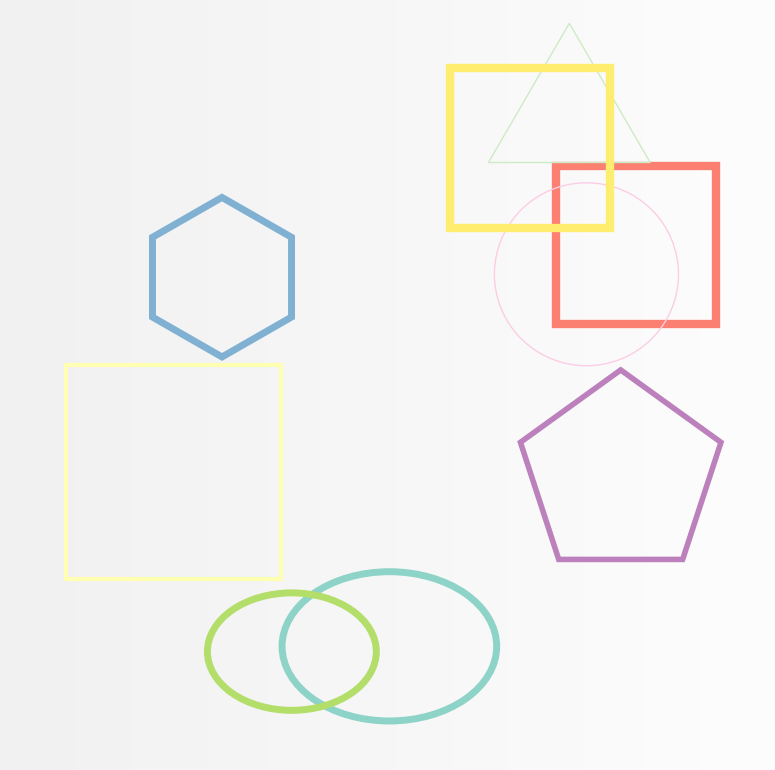[{"shape": "oval", "thickness": 2.5, "radius": 0.69, "center": [0.502, 0.161]}, {"shape": "square", "thickness": 1.5, "radius": 0.69, "center": [0.223, 0.387]}, {"shape": "square", "thickness": 3, "radius": 0.51, "center": [0.82, 0.682]}, {"shape": "hexagon", "thickness": 2.5, "radius": 0.52, "center": [0.286, 0.64]}, {"shape": "oval", "thickness": 2.5, "radius": 0.54, "center": [0.377, 0.154]}, {"shape": "circle", "thickness": 0.5, "radius": 0.59, "center": [0.757, 0.644]}, {"shape": "pentagon", "thickness": 2, "radius": 0.68, "center": [0.801, 0.384]}, {"shape": "triangle", "thickness": 0.5, "radius": 0.6, "center": [0.735, 0.849]}, {"shape": "square", "thickness": 3, "radius": 0.52, "center": [0.684, 0.808]}]